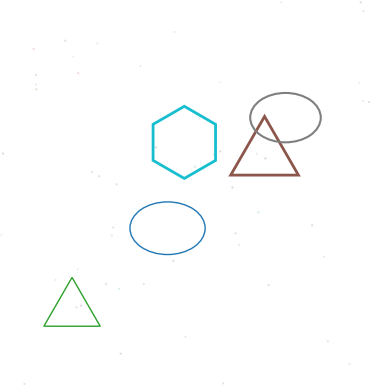[{"shape": "oval", "thickness": 1, "radius": 0.49, "center": [0.435, 0.407]}, {"shape": "triangle", "thickness": 1, "radius": 0.42, "center": [0.187, 0.195]}, {"shape": "triangle", "thickness": 2, "radius": 0.51, "center": [0.687, 0.596]}, {"shape": "oval", "thickness": 1.5, "radius": 0.46, "center": [0.742, 0.694]}, {"shape": "hexagon", "thickness": 2, "radius": 0.47, "center": [0.479, 0.63]}]